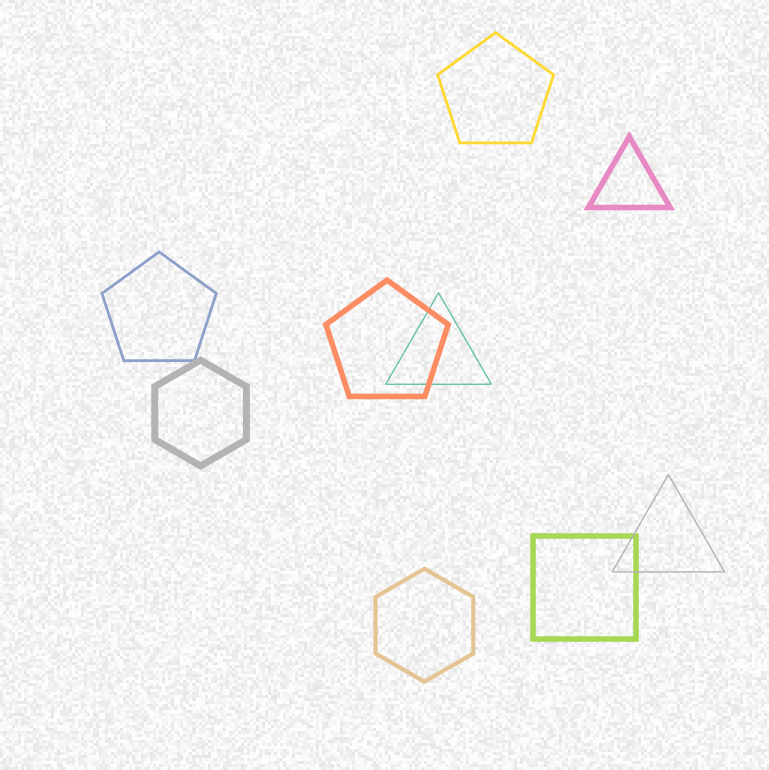[{"shape": "triangle", "thickness": 0.5, "radius": 0.4, "center": [0.57, 0.541]}, {"shape": "pentagon", "thickness": 2, "radius": 0.42, "center": [0.503, 0.553]}, {"shape": "pentagon", "thickness": 1, "radius": 0.39, "center": [0.207, 0.595]}, {"shape": "triangle", "thickness": 2, "radius": 0.31, "center": [0.817, 0.761]}, {"shape": "square", "thickness": 2, "radius": 0.34, "center": [0.759, 0.237]}, {"shape": "pentagon", "thickness": 1, "radius": 0.4, "center": [0.644, 0.878]}, {"shape": "hexagon", "thickness": 1.5, "radius": 0.37, "center": [0.551, 0.188]}, {"shape": "triangle", "thickness": 0.5, "radius": 0.42, "center": [0.868, 0.299]}, {"shape": "hexagon", "thickness": 2.5, "radius": 0.34, "center": [0.26, 0.464]}]